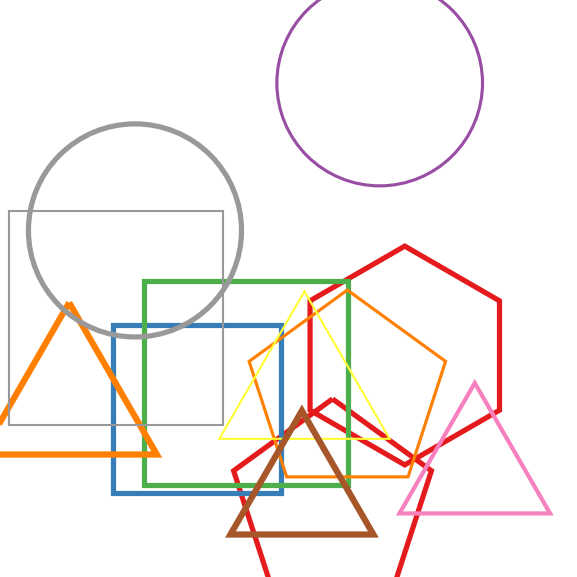[{"shape": "pentagon", "thickness": 2.5, "radius": 0.9, "center": [0.576, 0.128]}, {"shape": "hexagon", "thickness": 2.5, "radius": 0.95, "center": [0.701, 0.384]}, {"shape": "square", "thickness": 2.5, "radius": 0.72, "center": [0.341, 0.291]}, {"shape": "square", "thickness": 2.5, "radius": 0.89, "center": [0.426, 0.336]}, {"shape": "circle", "thickness": 1.5, "radius": 0.89, "center": [0.657, 0.855]}, {"shape": "triangle", "thickness": 3, "radius": 0.88, "center": [0.12, 0.3]}, {"shape": "pentagon", "thickness": 1.5, "radius": 0.89, "center": [0.601, 0.318]}, {"shape": "triangle", "thickness": 1, "radius": 0.85, "center": [0.527, 0.324]}, {"shape": "triangle", "thickness": 3, "radius": 0.71, "center": [0.523, 0.145]}, {"shape": "triangle", "thickness": 2, "radius": 0.75, "center": [0.822, 0.185]}, {"shape": "circle", "thickness": 2.5, "radius": 0.92, "center": [0.234, 0.6]}, {"shape": "square", "thickness": 1, "radius": 0.93, "center": [0.201, 0.448]}]